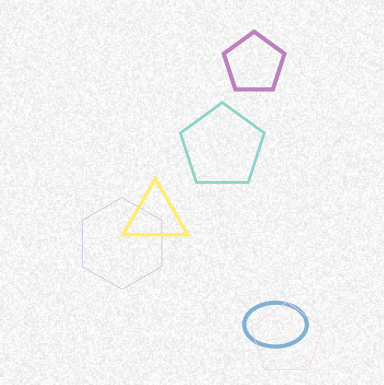[{"shape": "pentagon", "thickness": 2, "radius": 0.57, "center": [0.577, 0.619]}, {"shape": "hexagon", "thickness": 0.5, "radius": 0.6, "center": [0.317, 0.368]}, {"shape": "oval", "thickness": 3, "radius": 0.41, "center": [0.716, 0.157]}, {"shape": "pentagon", "thickness": 0.5, "radius": 0.49, "center": [0.745, 0.119]}, {"shape": "pentagon", "thickness": 3, "radius": 0.41, "center": [0.66, 0.835]}, {"shape": "triangle", "thickness": 2.5, "radius": 0.48, "center": [0.404, 0.439]}]